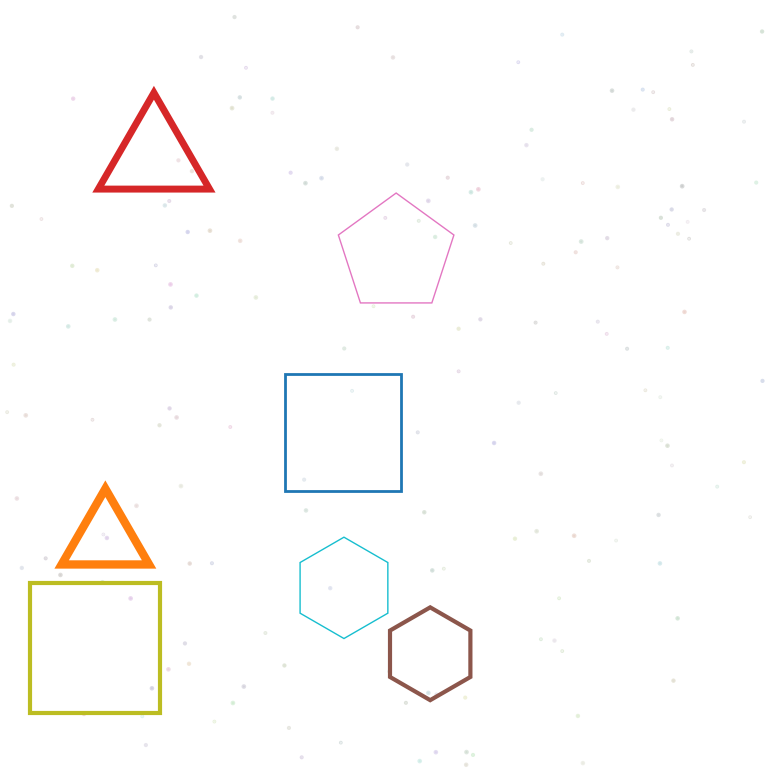[{"shape": "square", "thickness": 1, "radius": 0.38, "center": [0.446, 0.438]}, {"shape": "triangle", "thickness": 3, "radius": 0.33, "center": [0.137, 0.3]}, {"shape": "triangle", "thickness": 2.5, "radius": 0.42, "center": [0.2, 0.796]}, {"shape": "hexagon", "thickness": 1.5, "radius": 0.3, "center": [0.559, 0.151]}, {"shape": "pentagon", "thickness": 0.5, "radius": 0.39, "center": [0.514, 0.67]}, {"shape": "square", "thickness": 1.5, "radius": 0.42, "center": [0.123, 0.159]}, {"shape": "hexagon", "thickness": 0.5, "radius": 0.33, "center": [0.447, 0.237]}]